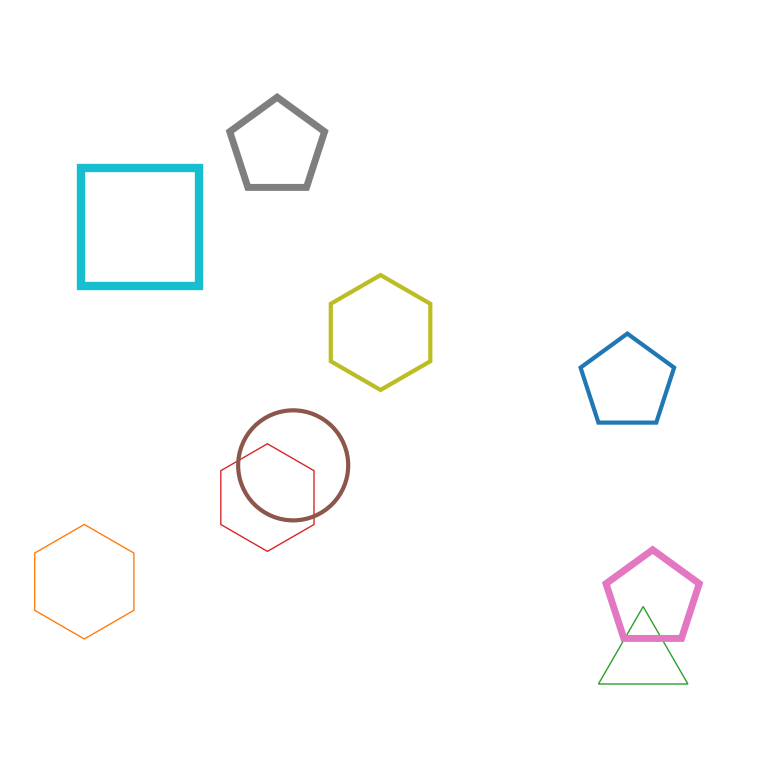[{"shape": "pentagon", "thickness": 1.5, "radius": 0.32, "center": [0.815, 0.503]}, {"shape": "hexagon", "thickness": 0.5, "radius": 0.37, "center": [0.109, 0.245]}, {"shape": "triangle", "thickness": 0.5, "radius": 0.34, "center": [0.835, 0.145]}, {"shape": "hexagon", "thickness": 0.5, "radius": 0.35, "center": [0.347, 0.354]}, {"shape": "circle", "thickness": 1.5, "radius": 0.36, "center": [0.381, 0.396]}, {"shape": "pentagon", "thickness": 2.5, "radius": 0.32, "center": [0.848, 0.222]}, {"shape": "pentagon", "thickness": 2.5, "radius": 0.32, "center": [0.36, 0.809]}, {"shape": "hexagon", "thickness": 1.5, "radius": 0.37, "center": [0.494, 0.568]}, {"shape": "square", "thickness": 3, "radius": 0.38, "center": [0.182, 0.705]}]